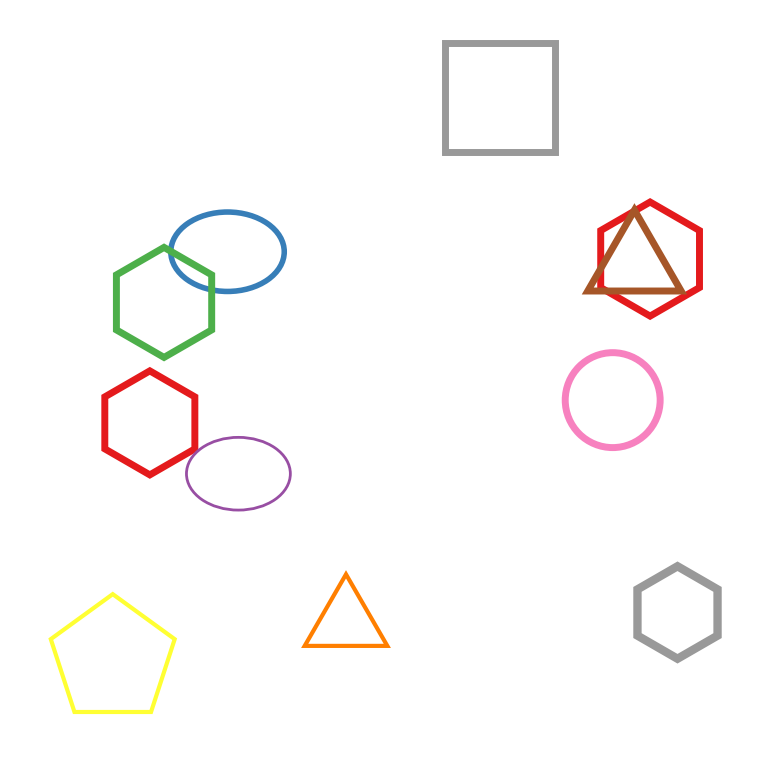[{"shape": "hexagon", "thickness": 2.5, "radius": 0.34, "center": [0.195, 0.451]}, {"shape": "hexagon", "thickness": 2.5, "radius": 0.37, "center": [0.844, 0.664]}, {"shape": "oval", "thickness": 2, "radius": 0.37, "center": [0.295, 0.673]}, {"shape": "hexagon", "thickness": 2.5, "radius": 0.36, "center": [0.213, 0.607]}, {"shape": "oval", "thickness": 1, "radius": 0.34, "center": [0.31, 0.385]}, {"shape": "triangle", "thickness": 1.5, "radius": 0.31, "center": [0.449, 0.192]}, {"shape": "pentagon", "thickness": 1.5, "radius": 0.42, "center": [0.146, 0.144]}, {"shape": "triangle", "thickness": 2.5, "radius": 0.35, "center": [0.824, 0.657]}, {"shape": "circle", "thickness": 2.5, "radius": 0.31, "center": [0.796, 0.48]}, {"shape": "square", "thickness": 2.5, "radius": 0.35, "center": [0.649, 0.874]}, {"shape": "hexagon", "thickness": 3, "radius": 0.3, "center": [0.88, 0.205]}]